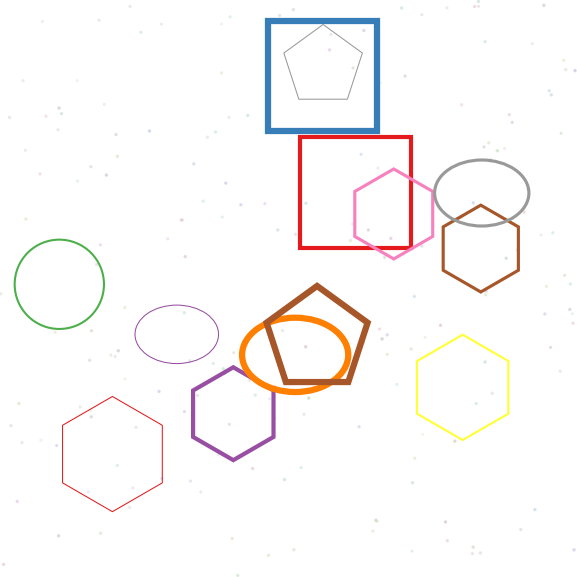[{"shape": "hexagon", "thickness": 0.5, "radius": 0.5, "center": [0.195, 0.213]}, {"shape": "square", "thickness": 2, "radius": 0.48, "center": [0.616, 0.666]}, {"shape": "square", "thickness": 3, "radius": 0.47, "center": [0.558, 0.867]}, {"shape": "circle", "thickness": 1, "radius": 0.39, "center": [0.103, 0.507]}, {"shape": "hexagon", "thickness": 2, "radius": 0.4, "center": [0.404, 0.283]}, {"shape": "oval", "thickness": 0.5, "radius": 0.36, "center": [0.306, 0.42]}, {"shape": "oval", "thickness": 3, "radius": 0.46, "center": [0.511, 0.385]}, {"shape": "hexagon", "thickness": 1, "radius": 0.46, "center": [0.801, 0.328]}, {"shape": "hexagon", "thickness": 1.5, "radius": 0.38, "center": [0.833, 0.569]}, {"shape": "pentagon", "thickness": 3, "radius": 0.46, "center": [0.549, 0.412]}, {"shape": "hexagon", "thickness": 1.5, "radius": 0.39, "center": [0.682, 0.629]}, {"shape": "oval", "thickness": 1.5, "radius": 0.41, "center": [0.834, 0.665]}, {"shape": "pentagon", "thickness": 0.5, "radius": 0.36, "center": [0.559, 0.885]}]